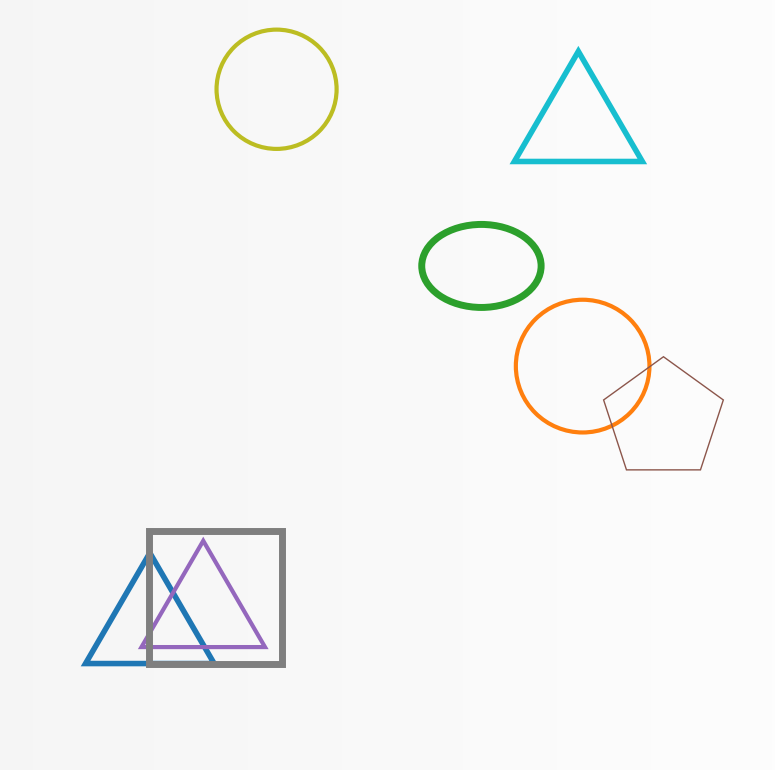[{"shape": "triangle", "thickness": 2, "radius": 0.48, "center": [0.193, 0.186]}, {"shape": "circle", "thickness": 1.5, "radius": 0.43, "center": [0.752, 0.525]}, {"shape": "oval", "thickness": 2.5, "radius": 0.39, "center": [0.621, 0.655]}, {"shape": "triangle", "thickness": 1.5, "radius": 0.46, "center": [0.262, 0.206]}, {"shape": "pentagon", "thickness": 0.5, "radius": 0.41, "center": [0.856, 0.455]}, {"shape": "square", "thickness": 2.5, "radius": 0.43, "center": [0.278, 0.224]}, {"shape": "circle", "thickness": 1.5, "radius": 0.39, "center": [0.357, 0.884]}, {"shape": "triangle", "thickness": 2, "radius": 0.48, "center": [0.746, 0.838]}]